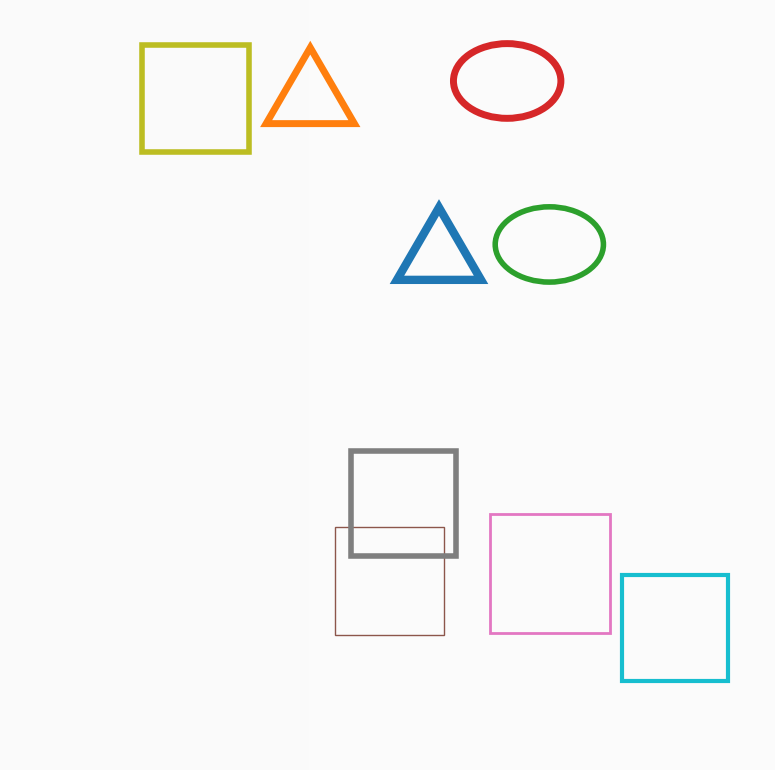[{"shape": "triangle", "thickness": 3, "radius": 0.31, "center": [0.566, 0.668]}, {"shape": "triangle", "thickness": 2.5, "radius": 0.33, "center": [0.4, 0.872]}, {"shape": "oval", "thickness": 2, "radius": 0.35, "center": [0.709, 0.683]}, {"shape": "oval", "thickness": 2.5, "radius": 0.35, "center": [0.654, 0.895]}, {"shape": "square", "thickness": 0.5, "radius": 0.35, "center": [0.502, 0.245]}, {"shape": "square", "thickness": 1, "radius": 0.39, "center": [0.709, 0.255]}, {"shape": "square", "thickness": 2, "radius": 0.34, "center": [0.521, 0.346]}, {"shape": "square", "thickness": 2, "radius": 0.35, "center": [0.253, 0.872]}, {"shape": "square", "thickness": 1.5, "radius": 0.34, "center": [0.871, 0.184]}]